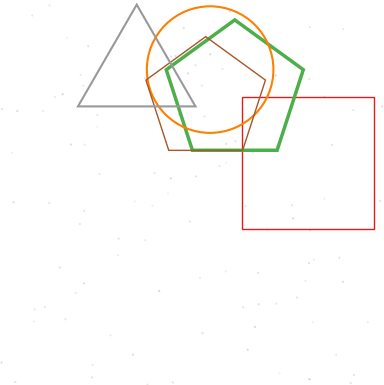[{"shape": "square", "thickness": 1, "radius": 0.85, "center": [0.799, 0.577]}, {"shape": "pentagon", "thickness": 2.5, "radius": 0.94, "center": [0.61, 0.761]}, {"shape": "circle", "thickness": 1.5, "radius": 0.82, "center": [0.546, 0.819]}, {"shape": "pentagon", "thickness": 1, "radius": 0.82, "center": [0.534, 0.742]}, {"shape": "triangle", "thickness": 1.5, "radius": 0.88, "center": [0.355, 0.812]}]